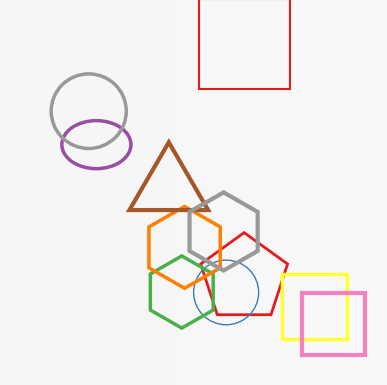[{"shape": "pentagon", "thickness": 2, "radius": 0.59, "center": [0.63, 0.278]}, {"shape": "square", "thickness": 1.5, "radius": 0.58, "center": [0.631, 0.885]}, {"shape": "circle", "thickness": 1, "radius": 0.42, "center": [0.584, 0.24]}, {"shape": "hexagon", "thickness": 2.5, "radius": 0.47, "center": [0.469, 0.242]}, {"shape": "oval", "thickness": 2.5, "radius": 0.45, "center": [0.249, 0.624]}, {"shape": "hexagon", "thickness": 2.5, "radius": 0.53, "center": [0.476, 0.357]}, {"shape": "square", "thickness": 2.5, "radius": 0.42, "center": [0.812, 0.204]}, {"shape": "triangle", "thickness": 3, "radius": 0.59, "center": [0.436, 0.513]}, {"shape": "square", "thickness": 3, "radius": 0.4, "center": [0.861, 0.159]}, {"shape": "circle", "thickness": 2.5, "radius": 0.48, "center": [0.229, 0.711]}, {"shape": "hexagon", "thickness": 3, "radius": 0.51, "center": [0.577, 0.399]}]